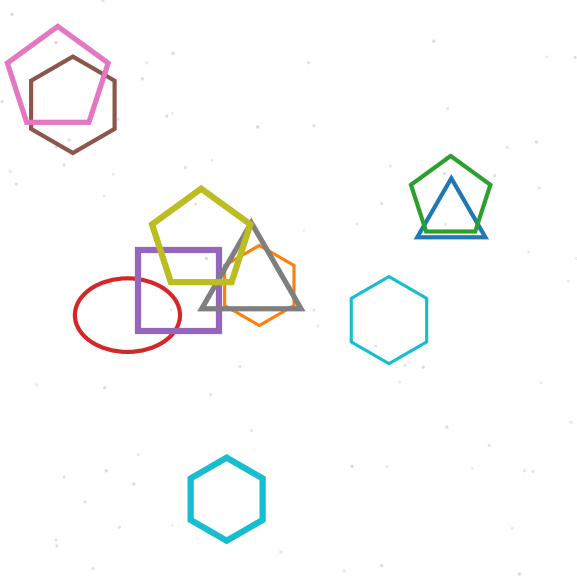[{"shape": "triangle", "thickness": 2, "radius": 0.34, "center": [0.782, 0.622]}, {"shape": "hexagon", "thickness": 1.5, "radius": 0.35, "center": [0.449, 0.505]}, {"shape": "pentagon", "thickness": 2, "radius": 0.36, "center": [0.78, 0.657]}, {"shape": "oval", "thickness": 2, "radius": 0.46, "center": [0.221, 0.453]}, {"shape": "square", "thickness": 3, "radius": 0.35, "center": [0.309, 0.496]}, {"shape": "hexagon", "thickness": 2, "radius": 0.42, "center": [0.126, 0.818]}, {"shape": "pentagon", "thickness": 2.5, "radius": 0.46, "center": [0.1, 0.862]}, {"shape": "triangle", "thickness": 2.5, "radius": 0.5, "center": [0.435, 0.514]}, {"shape": "pentagon", "thickness": 3, "radius": 0.45, "center": [0.348, 0.583]}, {"shape": "hexagon", "thickness": 3, "radius": 0.36, "center": [0.392, 0.135]}, {"shape": "hexagon", "thickness": 1.5, "radius": 0.38, "center": [0.674, 0.445]}]